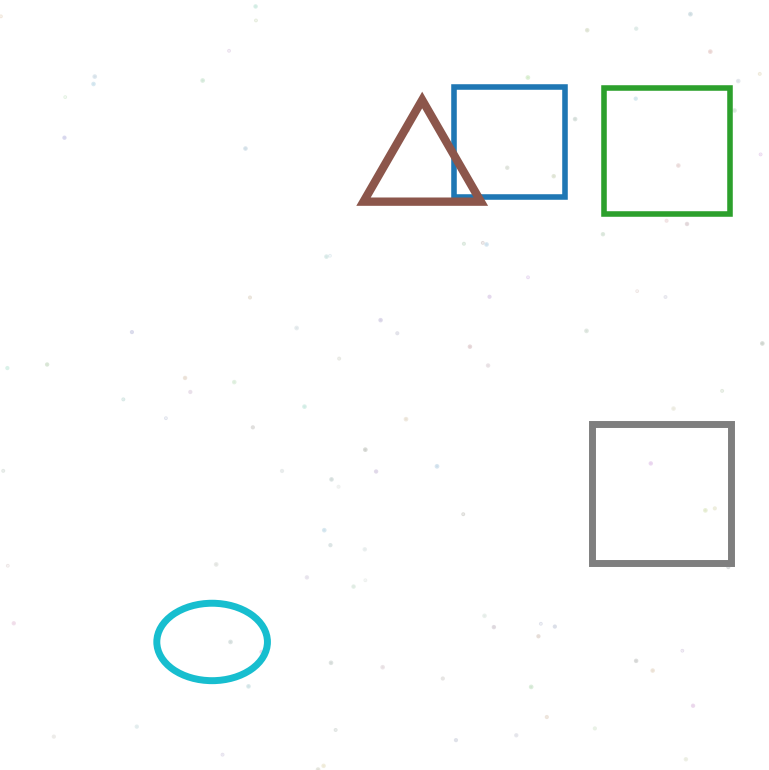[{"shape": "square", "thickness": 2, "radius": 0.36, "center": [0.661, 0.816]}, {"shape": "square", "thickness": 2, "radius": 0.41, "center": [0.866, 0.804]}, {"shape": "triangle", "thickness": 3, "radius": 0.44, "center": [0.548, 0.782]}, {"shape": "square", "thickness": 2.5, "radius": 0.45, "center": [0.859, 0.359]}, {"shape": "oval", "thickness": 2.5, "radius": 0.36, "center": [0.275, 0.166]}]